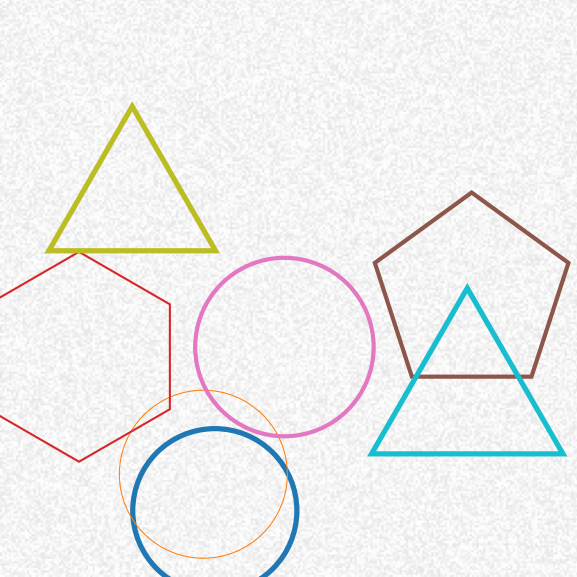[{"shape": "circle", "thickness": 2.5, "radius": 0.71, "center": [0.372, 0.115]}, {"shape": "circle", "thickness": 0.5, "radius": 0.73, "center": [0.352, 0.178]}, {"shape": "hexagon", "thickness": 1, "radius": 0.91, "center": [0.137, 0.381]}, {"shape": "pentagon", "thickness": 2, "radius": 0.88, "center": [0.817, 0.489]}, {"shape": "circle", "thickness": 2, "radius": 0.77, "center": [0.492, 0.398]}, {"shape": "triangle", "thickness": 2.5, "radius": 0.83, "center": [0.229, 0.648]}, {"shape": "triangle", "thickness": 2.5, "radius": 0.96, "center": [0.809, 0.309]}]